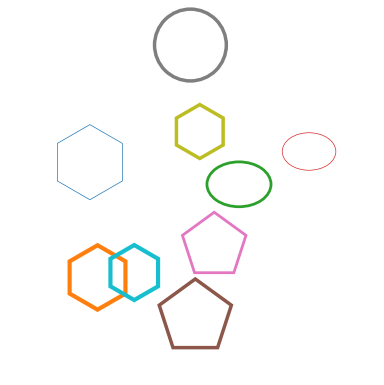[{"shape": "hexagon", "thickness": 0.5, "radius": 0.49, "center": [0.233, 0.579]}, {"shape": "hexagon", "thickness": 3, "radius": 0.42, "center": [0.253, 0.279]}, {"shape": "oval", "thickness": 2, "radius": 0.42, "center": [0.621, 0.521]}, {"shape": "oval", "thickness": 0.5, "radius": 0.35, "center": [0.803, 0.606]}, {"shape": "pentagon", "thickness": 2.5, "radius": 0.49, "center": [0.507, 0.177]}, {"shape": "pentagon", "thickness": 2, "radius": 0.43, "center": [0.556, 0.362]}, {"shape": "circle", "thickness": 2.5, "radius": 0.47, "center": [0.495, 0.883]}, {"shape": "hexagon", "thickness": 2.5, "radius": 0.35, "center": [0.519, 0.658]}, {"shape": "hexagon", "thickness": 3, "radius": 0.36, "center": [0.349, 0.292]}]